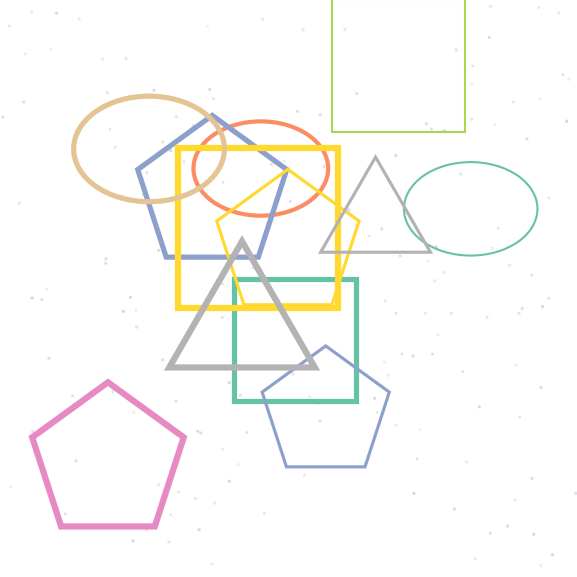[{"shape": "square", "thickness": 2.5, "radius": 0.53, "center": [0.511, 0.411]}, {"shape": "oval", "thickness": 1, "radius": 0.58, "center": [0.815, 0.638]}, {"shape": "oval", "thickness": 2, "radius": 0.58, "center": [0.452, 0.707]}, {"shape": "pentagon", "thickness": 2.5, "radius": 0.68, "center": [0.368, 0.664]}, {"shape": "pentagon", "thickness": 1.5, "radius": 0.58, "center": [0.564, 0.284]}, {"shape": "pentagon", "thickness": 3, "radius": 0.69, "center": [0.187, 0.199]}, {"shape": "square", "thickness": 1, "radius": 0.58, "center": [0.69, 0.885]}, {"shape": "pentagon", "thickness": 1.5, "radius": 0.65, "center": [0.499, 0.576]}, {"shape": "square", "thickness": 3, "radius": 0.69, "center": [0.447, 0.604]}, {"shape": "oval", "thickness": 2.5, "radius": 0.65, "center": [0.258, 0.741]}, {"shape": "triangle", "thickness": 3, "radius": 0.73, "center": [0.419, 0.436]}, {"shape": "triangle", "thickness": 1.5, "radius": 0.55, "center": [0.65, 0.617]}]